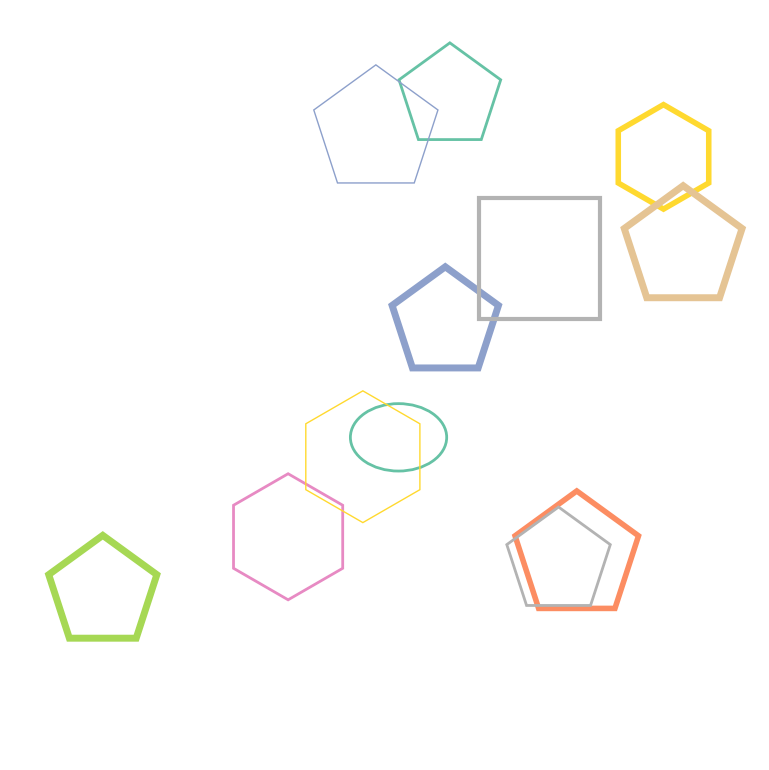[{"shape": "pentagon", "thickness": 1, "radius": 0.35, "center": [0.584, 0.875]}, {"shape": "oval", "thickness": 1, "radius": 0.31, "center": [0.518, 0.432]}, {"shape": "pentagon", "thickness": 2, "radius": 0.42, "center": [0.749, 0.278]}, {"shape": "pentagon", "thickness": 0.5, "radius": 0.42, "center": [0.488, 0.831]}, {"shape": "pentagon", "thickness": 2.5, "radius": 0.36, "center": [0.578, 0.581]}, {"shape": "hexagon", "thickness": 1, "radius": 0.41, "center": [0.374, 0.303]}, {"shape": "pentagon", "thickness": 2.5, "radius": 0.37, "center": [0.133, 0.231]}, {"shape": "hexagon", "thickness": 2, "radius": 0.34, "center": [0.862, 0.796]}, {"shape": "hexagon", "thickness": 0.5, "radius": 0.43, "center": [0.471, 0.407]}, {"shape": "pentagon", "thickness": 2.5, "radius": 0.4, "center": [0.887, 0.678]}, {"shape": "square", "thickness": 1.5, "radius": 0.4, "center": [0.701, 0.664]}, {"shape": "pentagon", "thickness": 1, "radius": 0.35, "center": [0.725, 0.271]}]